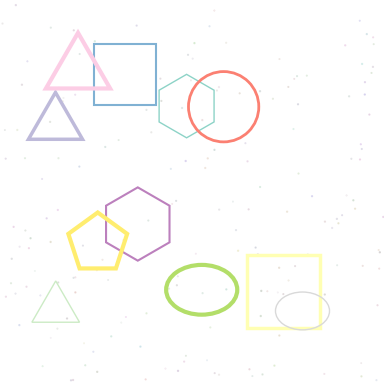[{"shape": "hexagon", "thickness": 1, "radius": 0.41, "center": [0.485, 0.724]}, {"shape": "square", "thickness": 2.5, "radius": 0.47, "center": [0.737, 0.242]}, {"shape": "triangle", "thickness": 2.5, "radius": 0.41, "center": [0.144, 0.679]}, {"shape": "circle", "thickness": 2, "radius": 0.46, "center": [0.581, 0.723]}, {"shape": "square", "thickness": 1.5, "radius": 0.4, "center": [0.324, 0.806]}, {"shape": "oval", "thickness": 3, "radius": 0.46, "center": [0.524, 0.247]}, {"shape": "triangle", "thickness": 3, "radius": 0.48, "center": [0.203, 0.818]}, {"shape": "oval", "thickness": 1, "radius": 0.35, "center": [0.786, 0.192]}, {"shape": "hexagon", "thickness": 1.5, "radius": 0.48, "center": [0.358, 0.418]}, {"shape": "triangle", "thickness": 1, "radius": 0.36, "center": [0.145, 0.199]}, {"shape": "pentagon", "thickness": 3, "radius": 0.4, "center": [0.254, 0.368]}]